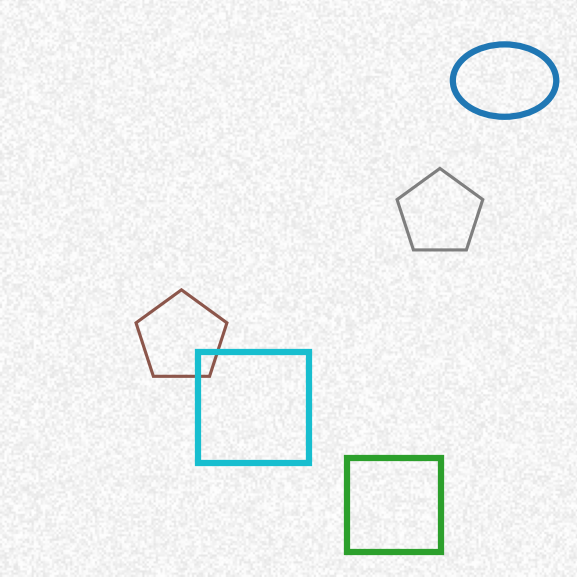[{"shape": "oval", "thickness": 3, "radius": 0.45, "center": [0.874, 0.86]}, {"shape": "square", "thickness": 3, "radius": 0.41, "center": [0.682, 0.125]}, {"shape": "pentagon", "thickness": 1.5, "radius": 0.41, "center": [0.314, 0.414]}, {"shape": "pentagon", "thickness": 1.5, "radius": 0.39, "center": [0.762, 0.629]}, {"shape": "square", "thickness": 3, "radius": 0.48, "center": [0.439, 0.294]}]